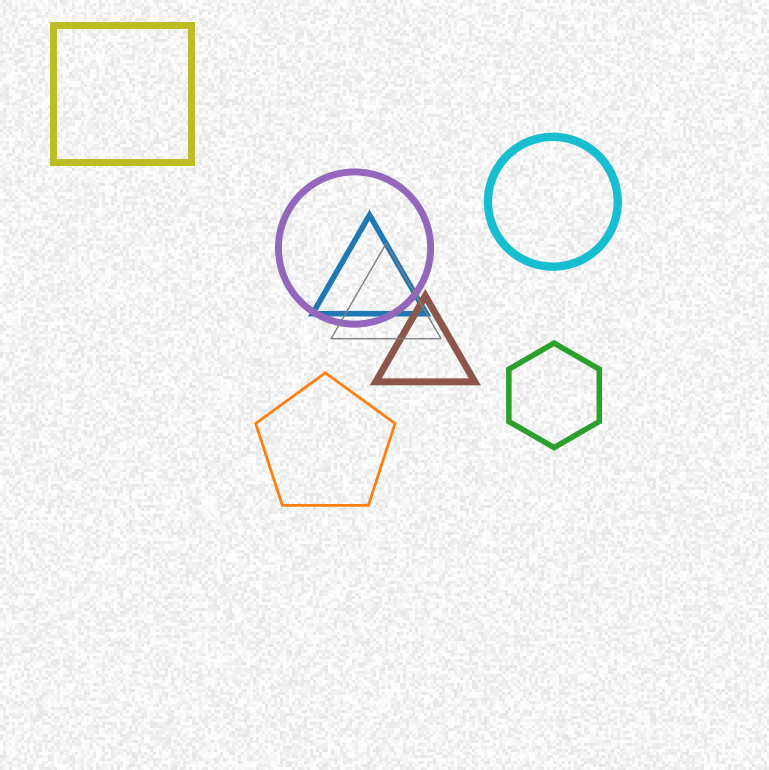[{"shape": "triangle", "thickness": 2, "radius": 0.43, "center": [0.48, 0.635]}, {"shape": "pentagon", "thickness": 1, "radius": 0.48, "center": [0.423, 0.421]}, {"shape": "hexagon", "thickness": 2, "radius": 0.34, "center": [0.72, 0.487]}, {"shape": "circle", "thickness": 2.5, "radius": 0.49, "center": [0.46, 0.678]}, {"shape": "triangle", "thickness": 2.5, "radius": 0.37, "center": [0.552, 0.541]}, {"shape": "triangle", "thickness": 0.5, "radius": 0.41, "center": [0.501, 0.601]}, {"shape": "square", "thickness": 2.5, "radius": 0.45, "center": [0.159, 0.879]}, {"shape": "circle", "thickness": 3, "radius": 0.42, "center": [0.718, 0.738]}]